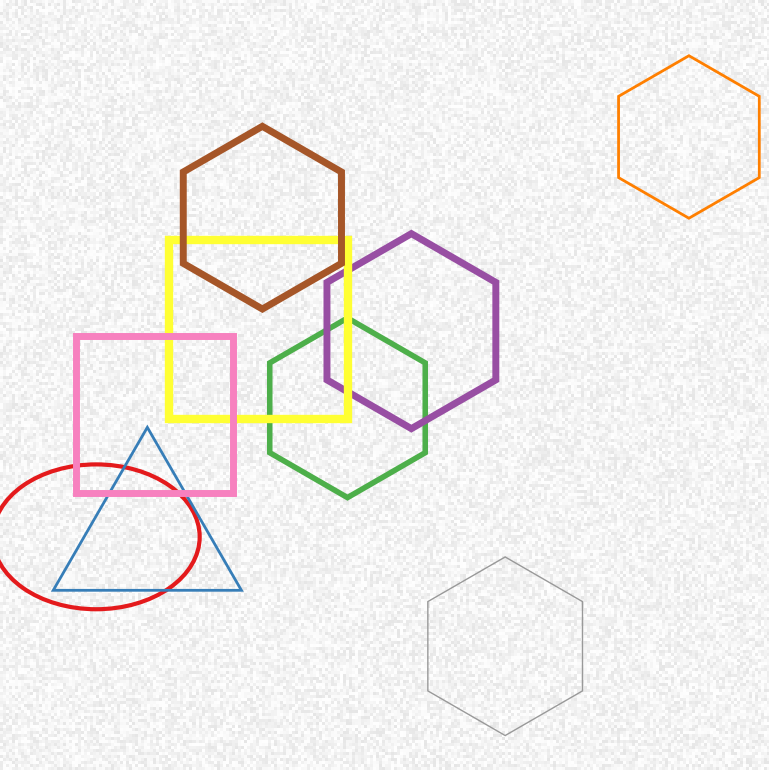[{"shape": "oval", "thickness": 1.5, "radius": 0.67, "center": [0.125, 0.303]}, {"shape": "triangle", "thickness": 1, "radius": 0.71, "center": [0.191, 0.304]}, {"shape": "hexagon", "thickness": 2, "radius": 0.58, "center": [0.451, 0.47]}, {"shape": "hexagon", "thickness": 2.5, "radius": 0.63, "center": [0.534, 0.57]}, {"shape": "hexagon", "thickness": 1, "radius": 0.53, "center": [0.895, 0.822]}, {"shape": "square", "thickness": 3, "radius": 0.58, "center": [0.335, 0.572]}, {"shape": "hexagon", "thickness": 2.5, "radius": 0.59, "center": [0.341, 0.717]}, {"shape": "square", "thickness": 2.5, "radius": 0.51, "center": [0.201, 0.462]}, {"shape": "hexagon", "thickness": 0.5, "radius": 0.58, "center": [0.656, 0.161]}]